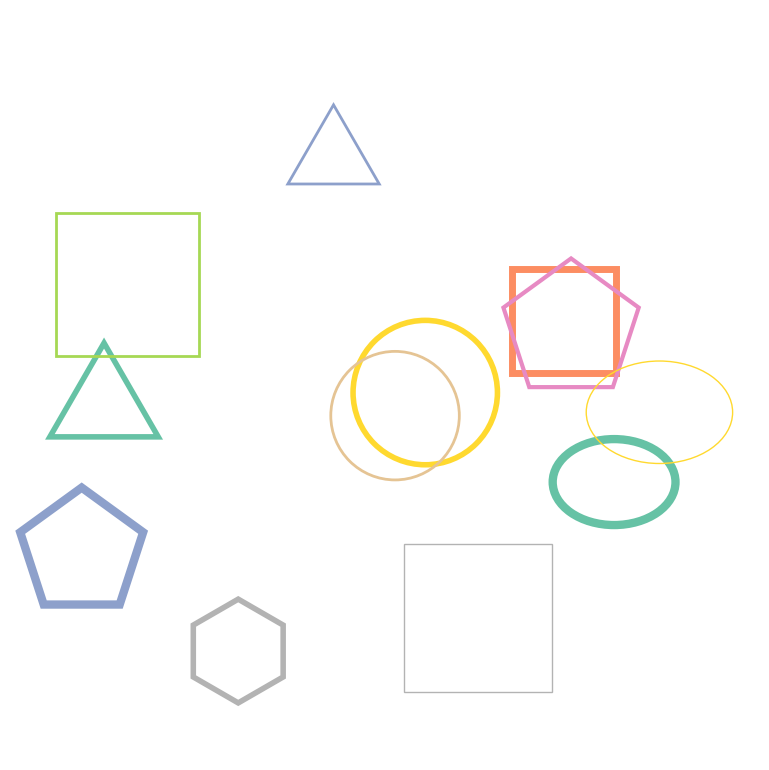[{"shape": "triangle", "thickness": 2, "radius": 0.41, "center": [0.135, 0.473]}, {"shape": "oval", "thickness": 3, "radius": 0.4, "center": [0.798, 0.374]}, {"shape": "square", "thickness": 2.5, "radius": 0.34, "center": [0.733, 0.583]}, {"shape": "triangle", "thickness": 1, "radius": 0.34, "center": [0.433, 0.795]}, {"shape": "pentagon", "thickness": 3, "radius": 0.42, "center": [0.106, 0.283]}, {"shape": "pentagon", "thickness": 1.5, "radius": 0.46, "center": [0.742, 0.572]}, {"shape": "square", "thickness": 1, "radius": 0.46, "center": [0.166, 0.631]}, {"shape": "circle", "thickness": 2, "radius": 0.47, "center": [0.552, 0.49]}, {"shape": "oval", "thickness": 0.5, "radius": 0.48, "center": [0.856, 0.465]}, {"shape": "circle", "thickness": 1, "radius": 0.42, "center": [0.513, 0.46]}, {"shape": "hexagon", "thickness": 2, "radius": 0.34, "center": [0.309, 0.155]}, {"shape": "square", "thickness": 0.5, "radius": 0.48, "center": [0.62, 0.197]}]